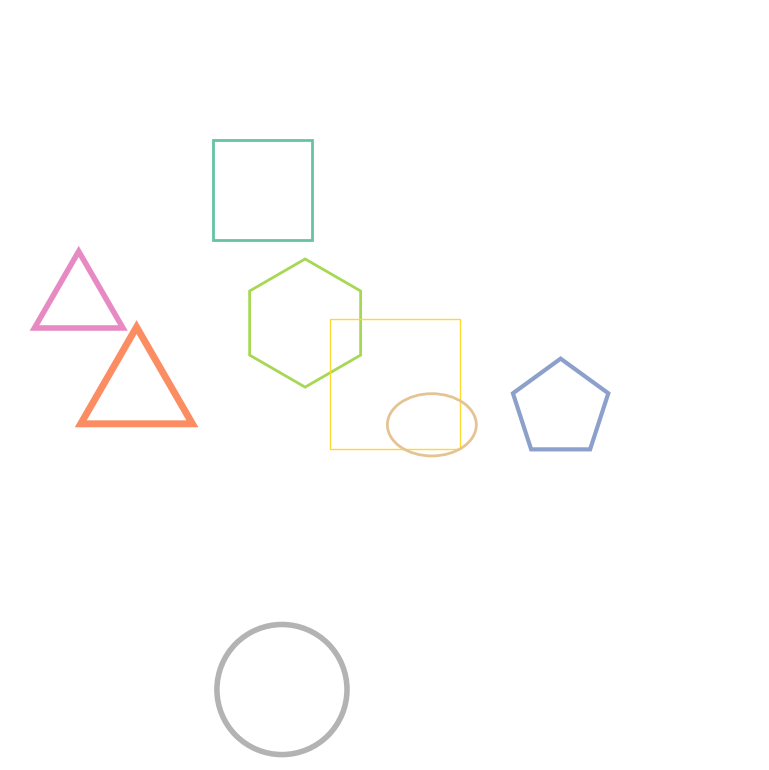[{"shape": "square", "thickness": 1, "radius": 0.32, "center": [0.341, 0.754]}, {"shape": "triangle", "thickness": 2.5, "radius": 0.42, "center": [0.177, 0.491]}, {"shape": "pentagon", "thickness": 1.5, "radius": 0.33, "center": [0.728, 0.469]}, {"shape": "triangle", "thickness": 2, "radius": 0.33, "center": [0.102, 0.607]}, {"shape": "hexagon", "thickness": 1, "radius": 0.42, "center": [0.396, 0.58]}, {"shape": "square", "thickness": 0.5, "radius": 0.42, "center": [0.513, 0.501]}, {"shape": "oval", "thickness": 1, "radius": 0.29, "center": [0.561, 0.448]}, {"shape": "circle", "thickness": 2, "radius": 0.42, "center": [0.366, 0.104]}]